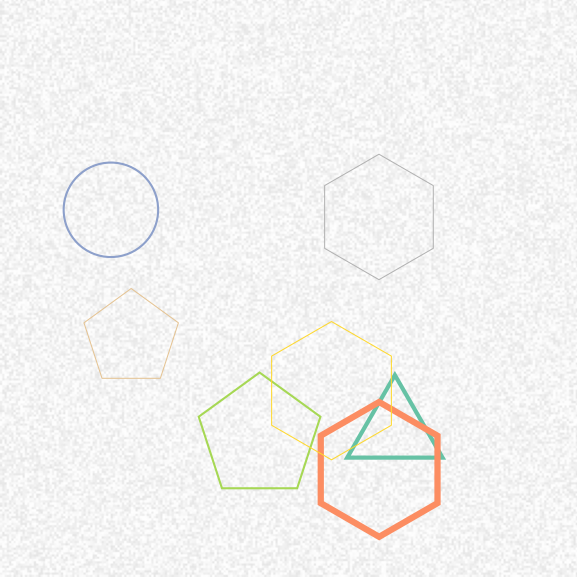[{"shape": "triangle", "thickness": 2, "radius": 0.48, "center": [0.684, 0.254]}, {"shape": "hexagon", "thickness": 3, "radius": 0.58, "center": [0.657, 0.186]}, {"shape": "circle", "thickness": 1, "radius": 0.41, "center": [0.192, 0.636]}, {"shape": "pentagon", "thickness": 1, "radius": 0.55, "center": [0.449, 0.243]}, {"shape": "hexagon", "thickness": 0.5, "radius": 0.6, "center": [0.574, 0.323]}, {"shape": "pentagon", "thickness": 0.5, "radius": 0.43, "center": [0.227, 0.414]}, {"shape": "hexagon", "thickness": 0.5, "radius": 0.54, "center": [0.656, 0.623]}]